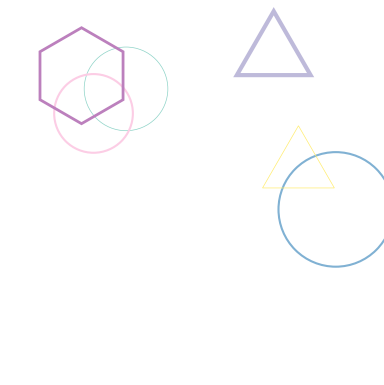[{"shape": "circle", "thickness": 0.5, "radius": 0.54, "center": [0.327, 0.769]}, {"shape": "triangle", "thickness": 3, "radius": 0.55, "center": [0.711, 0.86]}, {"shape": "circle", "thickness": 1.5, "radius": 0.74, "center": [0.872, 0.456]}, {"shape": "circle", "thickness": 1.5, "radius": 0.51, "center": [0.243, 0.705]}, {"shape": "hexagon", "thickness": 2, "radius": 0.62, "center": [0.212, 0.803]}, {"shape": "triangle", "thickness": 0.5, "radius": 0.54, "center": [0.775, 0.566]}]